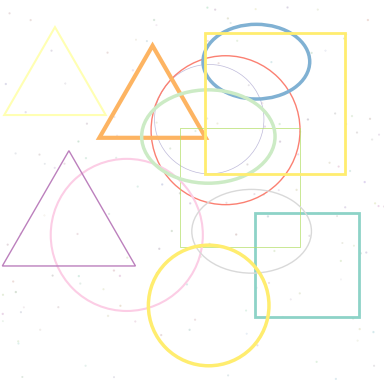[{"shape": "square", "thickness": 2, "radius": 0.67, "center": [0.797, 0.312]}, {"shape": "triangle", "thickness": 1.5, "radius": 0.76, "center": [0.143, 0.777]}, {"shape": "circle", "thickness": 0.5, "radius": 0.71, "center": [0.543, 0.69]}, {"shape": "circle", "thickness": 1, "radius": 0.97, "center": [0.586, 0.662]}, {"shape": "oval", "thickness": 2.5, "radius": 0.69, "center": [0.666, 0.84]}, {"shape": "triangle", "thickness": 3, "radius": 0.8, "center": [0.396, 0.722]}, {"shape": "square", "thickness": 0.5, "radius": 0.78, "center": [0.624, 0.513]}, {"shape": "circle", "thickness": 1.5, "radius": 0.99, "center": [0.329, 0.39]}, {"shape": "oval", "thickness": 1, "radius": 0.78, "center": [0.654, 0.399]}, {"shape": "triangle", "thickness": 1, "radius": 1.0, "center": [0.179, 0.409]}, {"shape": "oval", "thickness": 2.5, "radius": 0.87, "center": [0.541, 0.645]}, {"shape": "circle", "thickness": 2.5, "radius": 0.78, "center": [0.542, 0.207]}, {"shape": "square", "thickness": 2, "radius": 0.91, "center": [0.713, 0.731]}]